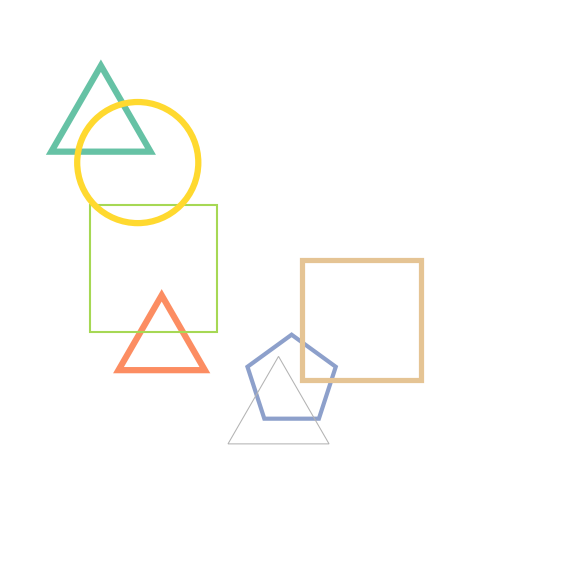[{"shape": "triangle", "thickness": 3, "radius": 0.5, "center": [0.175, 0.786]}, {"shape": "triangle", "thickness": 3, "radius": 0.43, "center": [0.28, 0.401]}, {"shape": "pentagon", "thickness": 2, "radius": 0.4, "center": [0.505, 0.339]}, {"shape": "square", "thickness": 1, "radius": 0.55, "center": [0.265, 0.534]}, {"shape": "circle", "thickness": 3, "radius": 0.52, "center": [0.239, 0.718]}, {"shape": "square", "thickness": 2.5, "radius": 0.52, "center": [0.626, 0.445]}, {"shape": "triangle", "thickness": 0.5, "radius": 0.51, "center": [0.482, 0.281]}]